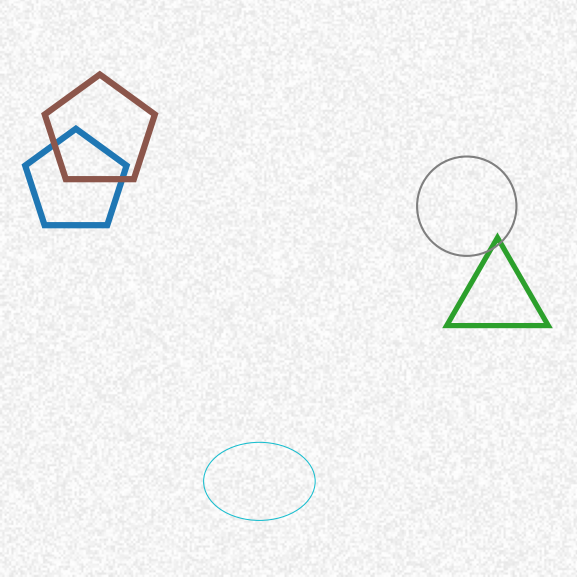[{"shape": "pentagon", "thickness": 3, "radius": 0.46, "center": [0.131, 0.684]}, {"shape": "triangle", "thickness": 2.5, "radius": 0.51, "center": [0.861, 0.486]}, {"shape": "pentagon", "thickness": 3, "radius": 0.5, "center": [0.173, 0.77]}, {"shape": "circle", "thickness": 1, "radius": 0.43, "center": [0.808, 0.642]}, {"shape": "oval", "thickness": 0.5, "radius": 0.48, "center": [0.449, 0.166]}]